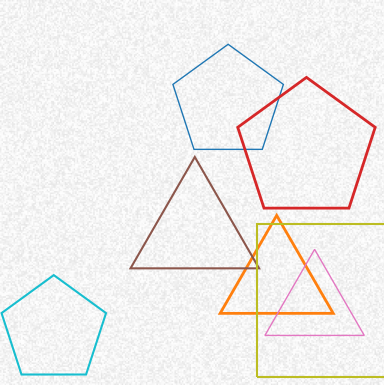[{"shape": "pentagon", "thickness": 1, "radius": 0.75, "center": [0.593, 0.734]}, {"shape": "triangle", "thickness": 2, "radius": 0.85, "center": [0.719, 0.271]}, {"shape": "pentagon", "thickness": 2, "radius": 0.94, "center": [0.796, 0.611]}, {"shape": "triangle", "thickness": 1.5, "radius": 0.96, "center": [0.506, 0.399]}, {"shape": "triangle", "thickness": 1, "radius": 0.75, "center": [0.817, 0.203]}, {"shape": "square", "thickness": 1.5, "radius": 1.0, "center": [0.866, 0.219]}, {"shape": "pentagon", "thickness": 1.5, "radius": 0.71, "center": [0.14, 0.143]}]